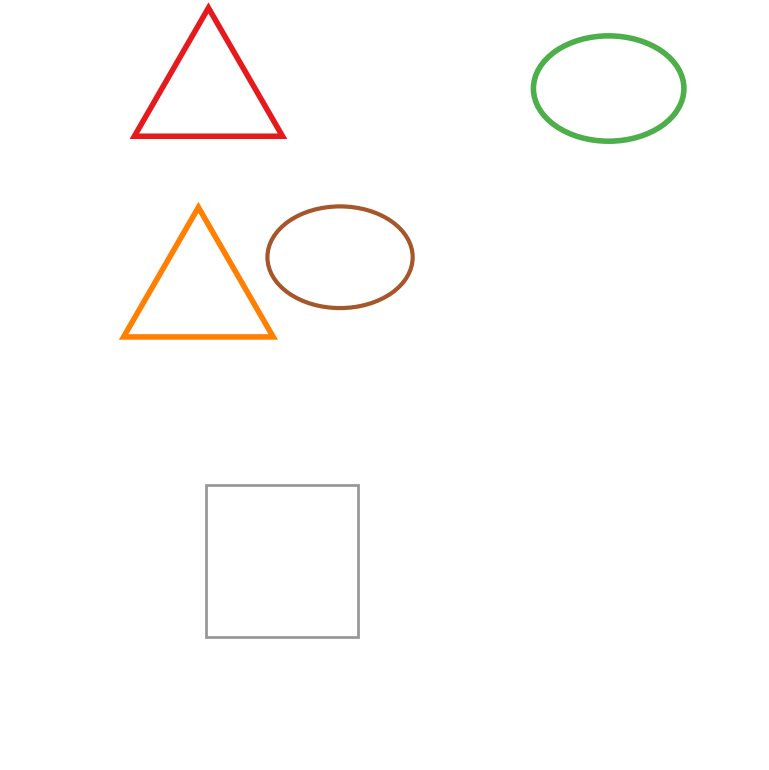[{"shape": "triangle", "thickness": 2, "radius": 0.56, "center": [0.271, 0.879]}, {"shape": "oval", "thickness": 2, "radius": 0.49, "center": [0.79, 0.885]}, {"shape": "triangle", "thickness": 2, "radius": 0.56, "center": [0.258, 0.619]}, {"shape": "oval", "thickness": 1.5, "radius": 0.47, "center": [0.442, 0.666]}, {"shape": "square", "thickness": 1, "radius": 0.5, "center": [0.366, 0.272]}]